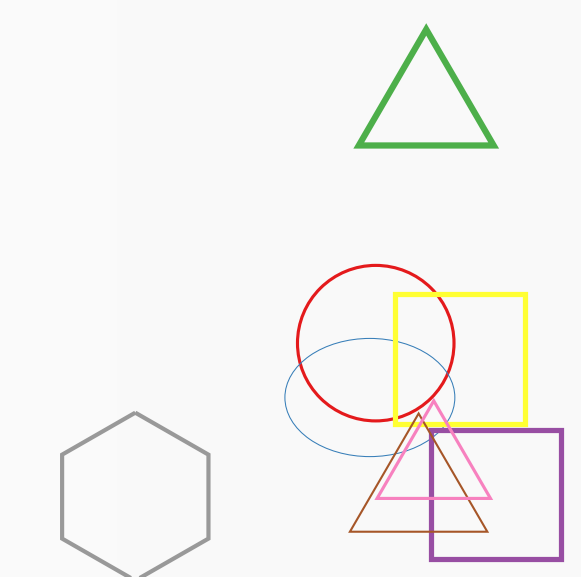[{"shape": "circle", "thickness": 1.5, "radius": 0.67, "center": [0.646, 0.405]}, {"shape": "oval", "thickness": 0.5, "radius": 0.73, "center": [0.636, 0.311]}, {"shape": "triangle", "thickness": 3, "radius": 0.67, "center": [0.733, 0.814]}, {"shape": "square", "thickness": 2.5, "radius": 0.56, "center": [0.853, 0.143]}, {"shape": "square", "thickness": 2.5, "radius": 0.56, "center": [0.791, 0.377]}, {"shape": "triangle", "thickness": 1, "radius": 0.68, "center": [0.72, 0.147]}, {"shape": "triangle", "thickness": 1.5, "radius": 0.56, "center": [0.746, 0.192]}, {"shape": "hexagon", "thickness": 2, "radius": 0.73, "center": [0.233, 0.139]}]